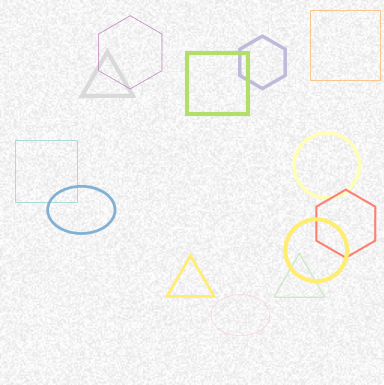[{"shape": "square", "thickness": 0.5, "radius": 0.4, "center": [0.12, 0.556]}, {"shape": "circle", "thickness": 2.5, "radius": 0.42, "center": [0.849, 0.57]}, {"shape": "hexagon", "thickness": 2.5, "radius": 0.34, "center": [0.682, 0.838]}, {"shape": "hexagon", "thickness": 1.5, "radius": 0.44, "center": [0.898, 0.419]}, {"shape": "oval", "thickness": 2, "radius": 0.44, "center": [0.211, 0.455]}, {"shape": "square", "thickness": 0.5, "radius": 0.45, "center": [0.896, 0.882]}, {"shape": "square", "thickness": 3, "radius": 0.4, "center": [0.566, 0.784]}, {"shape": "oval", "thickness": 0.5, "radius": 0.38, "center": [0.624, 0.181]}, {"shape": "triangle", "thickness": 3, "radius": 0.38, "center": [0.279, 0.789]}, {"shape": "hexagon", "thickness": 0.5, "radius": 0.48, "center": [0.338, 0.864]}, {"shape": "triangle", "thickness": 1, "radius": 0.38, "center": [0.778, 0.266]}, {"shape": "circle", "thickness": 3, "radius": 0.4, "center": [0.821, 0.35]}, {"shape": "triangle", "thickness": 2, "radius": 0.35, "center": [0.495, 0.265]}]